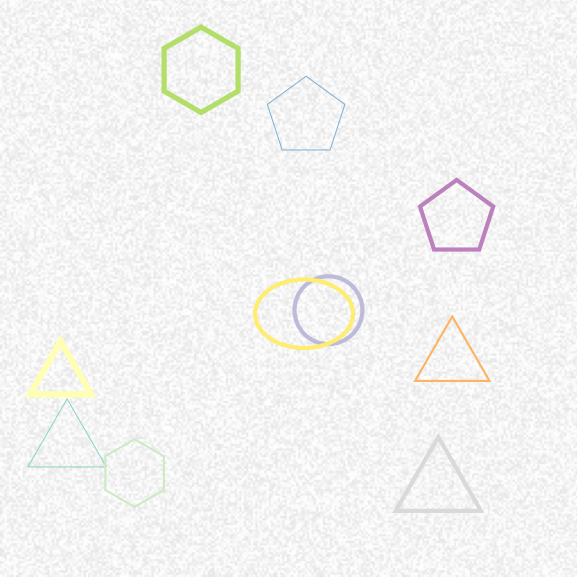[{"shape": "triangle", "thickness": 0.5, "radius": 0.39, "center": [0.116, 0.23]}, {"shape": "triangle", "thickness": 3, "radius": 0.31, "center": [0.105, 0.347]}, {"shape": "circle", "thickness": 2, "radius": 0.29, "center": [0.569, 0.462]}, {"shape": "pentagon", "thickness": 0.5, "radius": 0.35, "center": [0.53, 0.797]}, {"shape": "triangle", "thickness": 1, "radius": 0.37, "center": [0.783, 0.377]}, {"shape": "hexagon", "thickness": 2.5, "radius": 0.37, "center": [0.348, 0.878]}, {"shape": "triangle", "thickness": 2, "radius": 0.43, "center": [0.759, 0.157]}, {"shape": "pentagon", "thickness": 2, "radius": 0.33, "center": [0.791, 0.621]}, {"shape": "hexagon", "thickness": 1, "radius": 0.29, "center": [0.233, 0.18]}, {"shape": "oval", "thickness": 2, "radius": 0.42, "center": [0.527, 0.456]}]